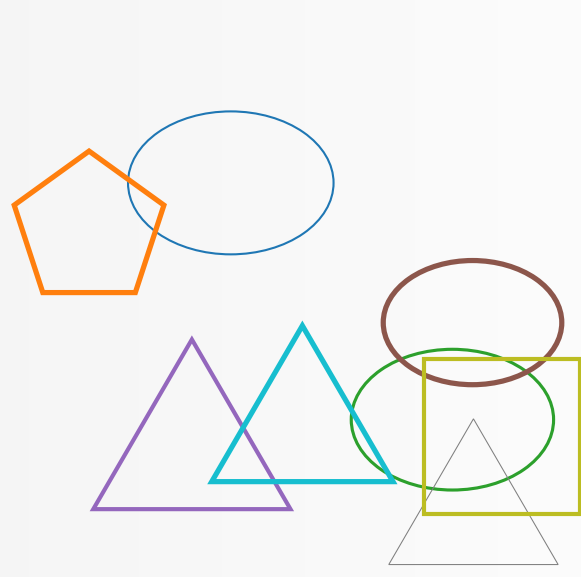[{"shape": "oval", "thickness": 1, "radius": 0.88, "center": [0.397, 0.682]}, {"shape": "pentagon", "thickness": 2.5, "radius": 0.68, "center": [0.153, 0.602]}, {"shape": "oval", "thickness": 1.5, "radius": 0.87, "center": [0.778, 0.272]}, {"shape": "triangle", "thickness": 2, "radius": 0.98, "center": [0.33, 0.215]}, {"shape": "oval", "thickness": 2.5, "radius": 0.77, "center": [0.813, 0.44]}, {"shape": "triangle", "thickness": 0.5, "radius": 0.84, "center": [0.815, 0.106]}, {"shape": "square", "thickness": 2, "radius": 0.67, "center": [0.863, 0.243]}, {"shape": "triangle", "thickness": 2.5, "radius": 0.9, "center": [0.52, 0.255]}]